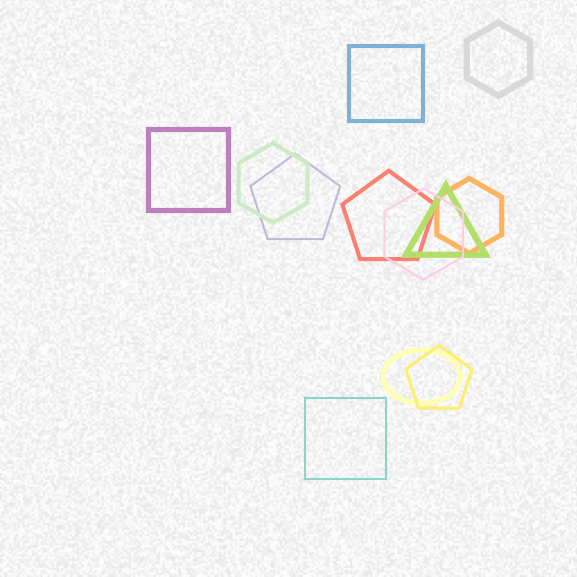[{"shape": "square", "thickness": 1, "radius": 0.35, "center": [0.598, 0.239]}, {"shape": "oval", "thickness": 2.5, "radius": 0.33, "center": [0.73, 0.347]}, {"shape": "pentagon", "thickness": 1, "radius": 0.41, "center": [0.511, 0.651]}, {"shape": "pentagon", "thickness": 2, "radius": 0.42, "center": [0.673, 0.619]}, {"shape": "square", "thickness": 2, "radius": 0.32, "center": [0.668, 0.855]}, {"shape": "hexagon", "thickness": 2.5, "radius": 0.32, "center": [0.813, 0.625]}, {"shape": "triangle", "thickness": 3, "radius": 0.4, "center": [0.772, 0.598]}, {"shape": "hexagon", "thickness": 1, "radius": 0.39, "center": [0.734, 0.594]}, {"shape": "hexagon", "thickness": 3, "radius": 0.32, "center": [0.863, 0.897]}, {"shape": "square", "thickness": 2.5, "radius": 0.35, "center": [0.325, 0.706]}, {"shape": "hexagon", "thickness": 2, "radius": 0.34, "center": [0.473, 0.682]}, {"shape": "pentagon", "thickness": 1.5, "radius": 0.3, "center": [0.76, 0.341]}]